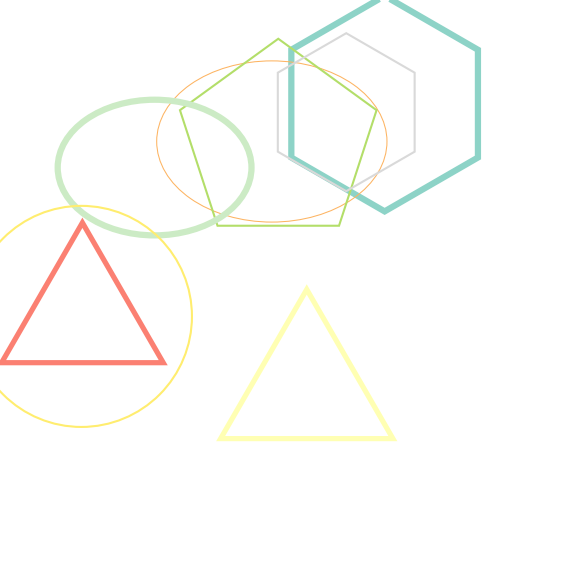[{"shape": "hexagon", "thickness": 3, "radius": 0.93, "center": [0.666, 0.82]}, {"shape": "triangle", "thickness": 2.5, "radius": 0.86, "center": [0.531, 0.326]}, {"shape": "triangle", "thickness": 2.5, "radius": 0.81, "center": [0.143, 0.452]}, {"shape": "oval", "thickness": 0.5, "radius": 1.0, "center": [0.471, 0.754]}, {"shape": "pentagon", "thickness": 1, "radius": 0.89, "center": [0.482, 0.753]}, {"shape": "hexagon", "thickness": 1, "radius": 0.68, "center": [0.6, 0.805]}, {"shape": "oval", "thickness": 3, "radius": 0.84, "center": [0.268, 0.709]}, {"shape": "circle", "thickness": 1, "radius": 0.96, "center": [0.141, 0.451]}]